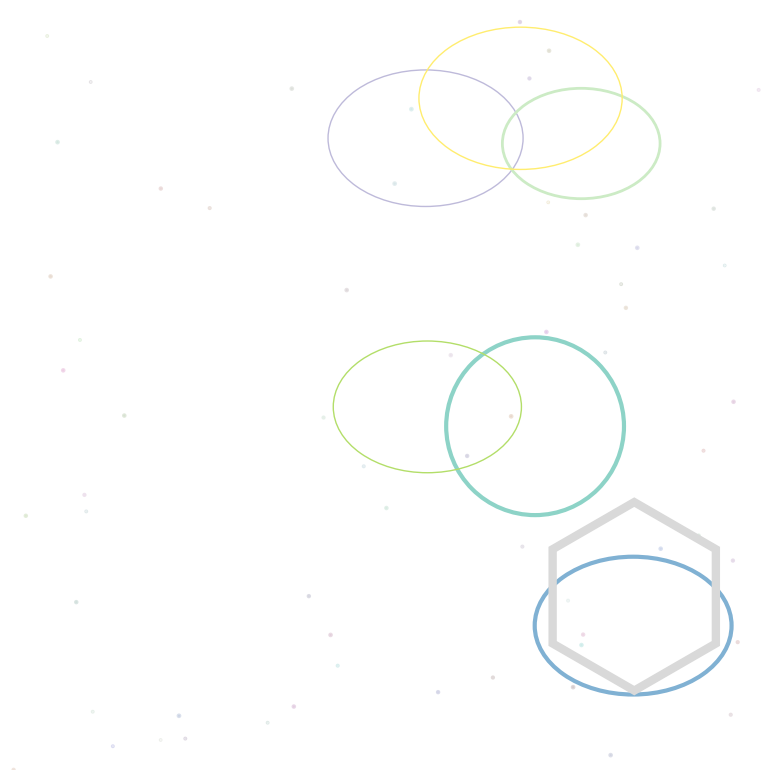[{"shape": "circle", "thickness": 1.5, "radius": 0.58, "center": [0.695, 0.446]}, {"shape": "oval", "thickness": 0.5, "radius": 0.63, "center": [0.553, 0.821]}, {"shape": "oval", "thickness": 1.5, "radius": 0.64, "center": [0.822, 0.188]}, {"shape": "oval", "thickness": 0.5, "radius": 0.61, "center": [0.555, 0.472]}, {"shape": "hexagon", "thickness": 3, "radius": 0.61, "center": [0.824, 0.226]}, {"shape": "oval", "thickness": 1, "radius": 0.51, "center": [0.755, 0.814]}, {"shape": "oval", "thickness": 0.5, "radius": 0.66, "center": [0.676, 0.872]}]